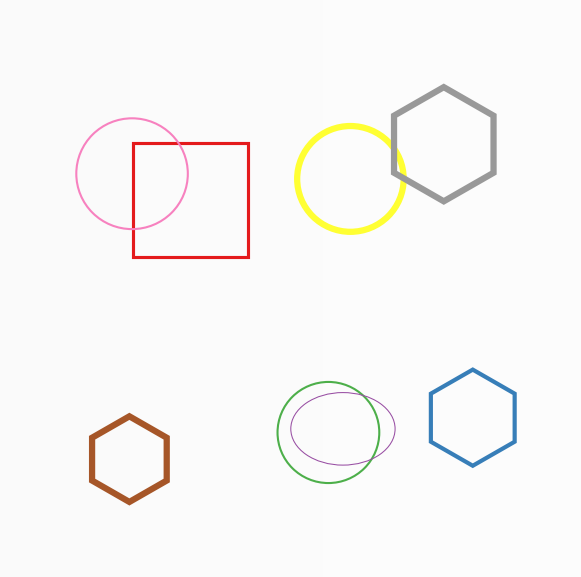[{"shape": "square", "thickness": 1.5, "radius": 0.5, "center": [0.327, 0.653]}, {"shape": "hexagon", "thickness": 2, "radius": 0.42, "center": [0.813, 0.276]}, {"shape": "circle", "thickness": 1, "radius": 0.44, "center": [0.565, 0.25]}, {"shape": "oval", "thickness": 0.5, "radius": 0.45, "center": [0.59, 0.257]}, {"shape": "circle", "thickness": 3, "radius": 0.46, "center": [0.603, 0.689]}, {"shape": "hexagon", "thickness": 3, "radius": 0.37, "center": [0.223, 0.204]}, {"shape": "circle", "thickness": 1, "radius": 0.48, "center": [0.227, 0.698]}, {"shape": "hexagon", "thickness": 3, "radius": 0.49, "center": [0.763, 0.749]}]